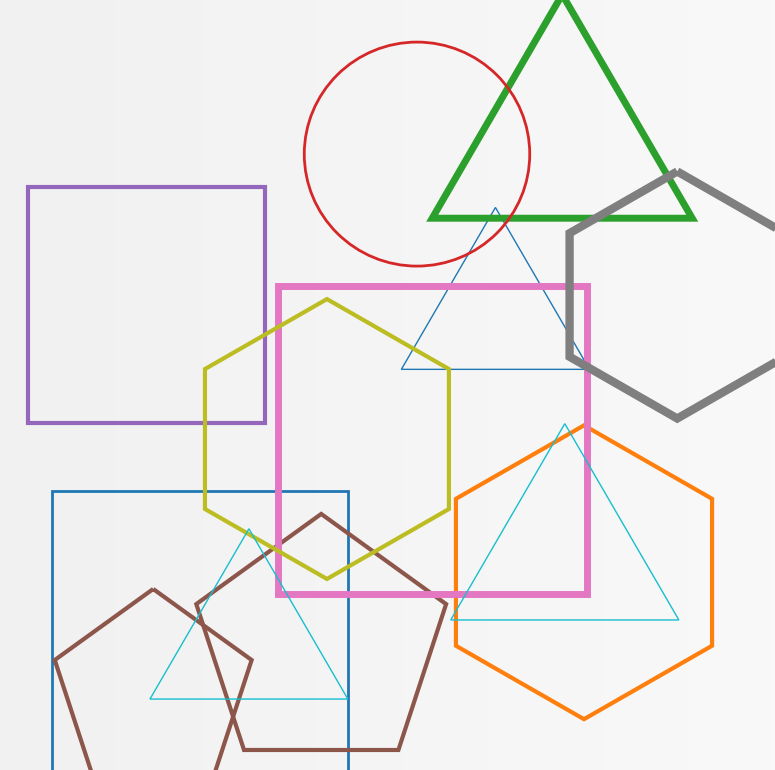[{"shape": "square", "thickness": 1, "radius": 0.95, "center": [0.259, 0.172]}, {"shape": "triangle", "thickness": 0.5, "radius": 0.7, "center": [0.639, 0.59]}, {"shape": "hexagon", "thickness": 1.5, "radius": 0.95, "center": [0.754, 0.257]}, {"shape": "triangle", "thickness": 2.5, "radius": 0.97, "center": [0.725, 0.813]}, {"shape": "circle", "thickness": 1, "radius": 0.73, "center": [0.538, 0.8]}, {"shape": "square", "thickness": 1.5, "radius": 0.77, "center": [0.189, 0.604]}, {"shape": "pentagon", "thickness": 1.5, "radius": 0.85, "center": [0.414, 0.163]}, {"shape": "pentagon", "thickness": 1.5, "radius": 0.67, "center": [0.198, 0.102]}, {"shape": "square", "thickness": 2.5, "radius": 1.0, "center": [0.558, 0.429]}, {"shape": "hexagon", "thickness": 3, "radius": 0.8, "center": [0.874, 0.617]}, {"shape": "hexagon", "thickness": 1.5, "radius": 0.91, "center": [0.422, 0.43]}, {"shape": "triangle", "thickness": 0.5, "radius": 0.85, "center": [0.729, 0.28]}, {"shape": "triangle", "thickness": 0.5, "radius": 0.74, "center": [0.321, 0.166]}]